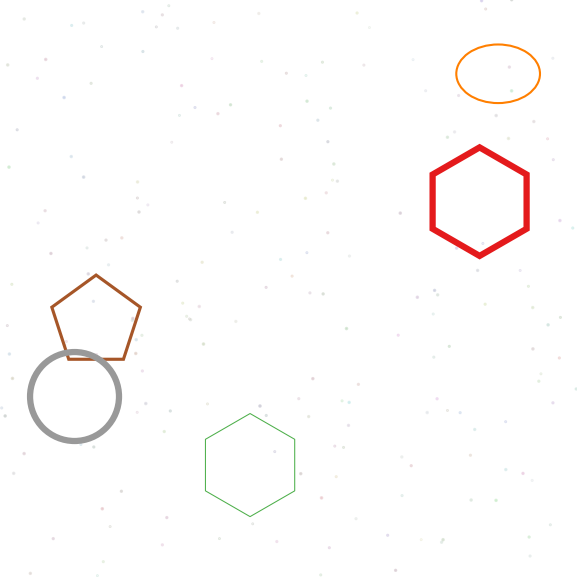[{"shape": "hexagon", "thickness": 3, "radius": 0.47, "center": [0.83, 0.65]}, {"shape": "hexagon", "thickness": 0.5, "radius": 0.45, "center": [0.433, 0.194]}, {"shape": "oval", "thickness": 1, "radius": 0.36, "center": [0.863, 0.871]}, {"shape": "pentagon", "thickness": 1.5, "radius": 0.4, "center": [0.166, 0.442]}, {"shape": "circle", "thickness": 3, "radius": 0.39, "center": [0.129, 0.313]}]